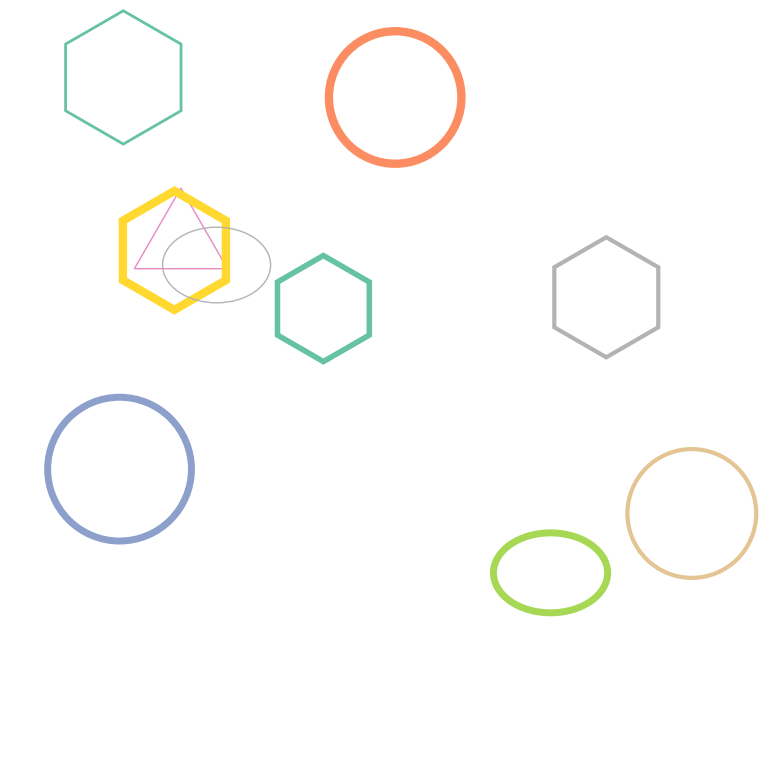[{"shape": "hexagon", "thickness": 2, "radius": 0.34, "center": [0.42, 0.599]}, {"shape": "hexagon", "thickness": 1, "radius": 0.43, "center": [0.16, 0.899]}, {"shape": "circle", "thickness": 3, "radius": 0.43, "center": [0.513, 0.873]}, {"shape": "circle", "thickness": 2.5, "radius": 0.47, "center": [0.155, 0.391]}, {"shape": "triangle", "thickness": 0.5, "radius": 0.35, "center": [0.235, 0.686]}, {"shape": "oval", "thickness": 2.5, "radius": 0.37, "center": [0.715, 0.256]}, {"shape": "hexagon", "thickness": 3, "radius": 0.39, "center": [0.226, 0.675]}, {"shape": "circle", "thickness": 1.5, "radius": 0.42, "center": [0.898, 0.333]}, {"shape": "hexagon", "thickness": 1.5, "radius": 0.39, "center": [0.787, 0.614]}, {"shape": "oval", "thickness": 0.5, "radius": 0.35, "center": [0.281, 0.656]}]